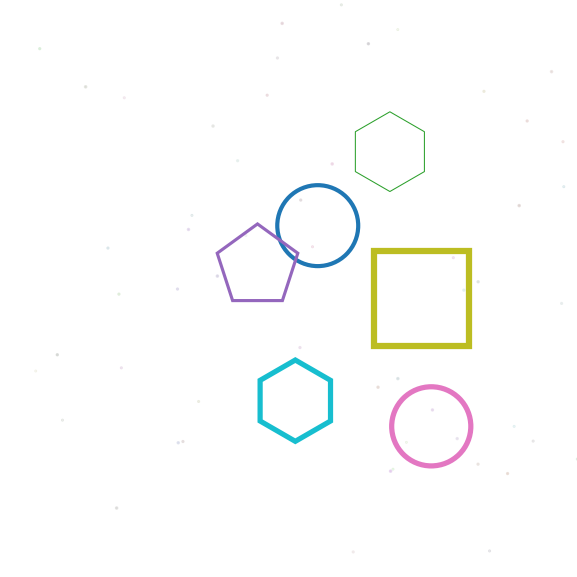[{"shape": "circle", "thickness": 2, "radius": 0.35, "center": [0.55, 0.608]}, {"shape": "hexagon", "thickness": 0.5, "radius": 0.35, "center": [0.675, 0.737]}, {"shape": "pentagon", "thickness": 1.5, "radius": 0.37, "center": [0.446, 0.538]}, {"shape": "circle", "thickness": 2.5, "radius": 0.34, "center": [0.747, 0.261]}, {"shape": "square", "thickness": 3, "radius": 0.41, "center": [0.73, 0.482]}, {"shape": "hexagon", "thickness": 2.5, "radius": 0.35, "center": [0.511, 0.305]}]